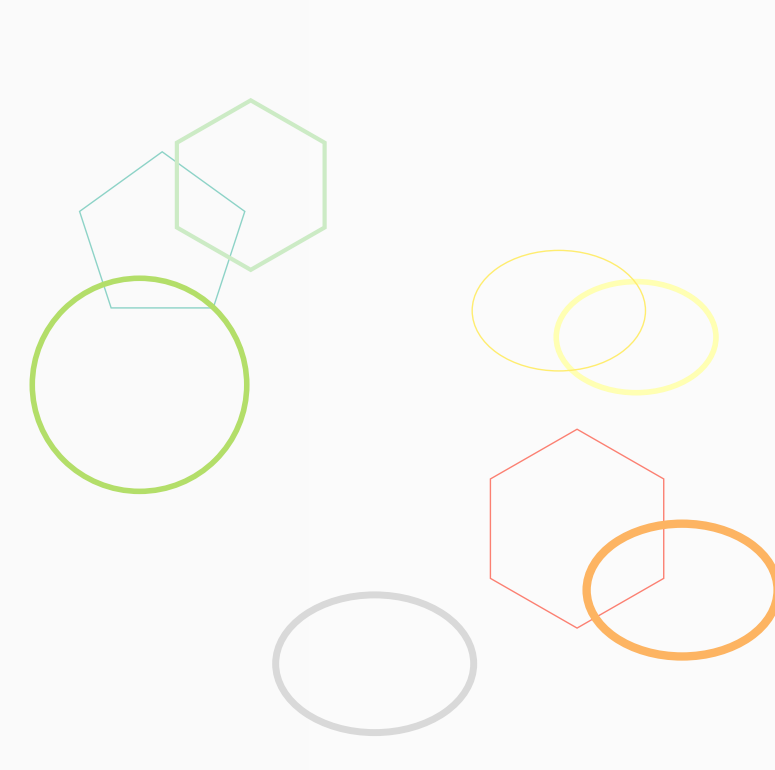[{"shape": "pentagon", "thickness": 0.5, "radius": 0.56, "center": [0.209, 0.691]}, {"shape": "oval", "thickness": 2, "radius": 0.52, "center": [0.821, 0.562]}, {"shape": "hexagon", "thickness": 0.5, "radius": 0.65, "center": [0.745, 0.313]}, {"shape": "oval", "thickness": 3, "radius": 0.62, "center": [0.88, 0.234]}, {"shape": "circle", "thickness": 2, "radius": 0.69, "center": [0.18, 0.5]}, {"shape": "oval", "thickness": 2.5, "radius": 0.64, "center": [0.483, 0.138]}, {"shape": "hexagon", "thickness": 1.5, "radius": 0.55, "center": [0.324, 0.76]}, {"shape": "oval", "thickness": 0.5, "radius": 0.56, "center": [0.721, 0.597]}]